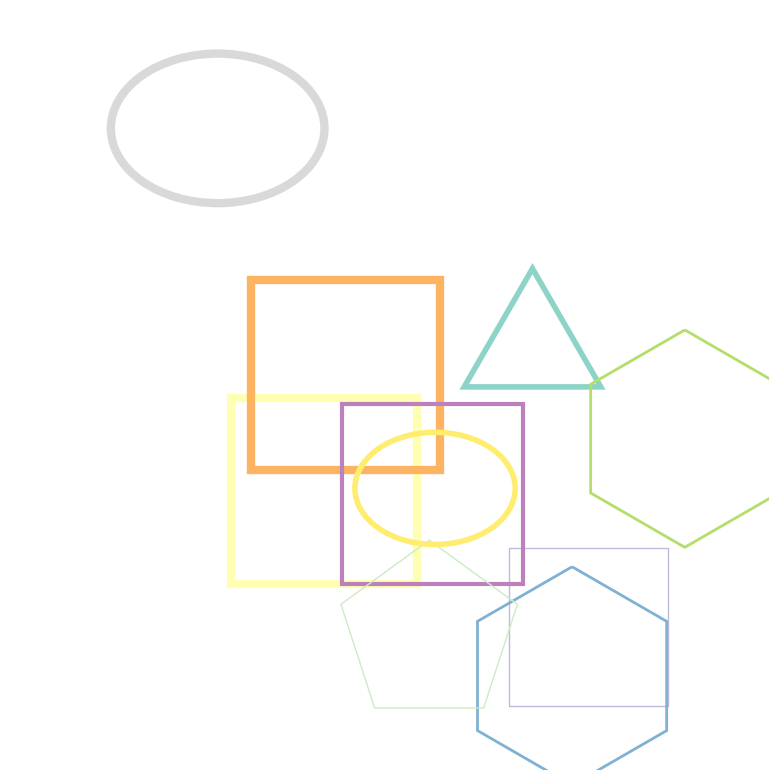[{"shape": "triangle", "thickness": 2, "radius": 0.51, "center": [0.692, 0.549]}, {"shape": "square", "thickness": 3, "radius": 0.6, "center": [0.421, 0.362]}, {"shape": "square", "thickness": 0.5, "radius": 0.51, "center": [0.765, 0.186]}, {"shape": "hexagon", "thickness": 1, "radius": 0.71, "center": [0.743, 0.122]}, {"shape": "square", "thickness": 3, "radius": 0.62, "center": [0.449, 0.513]}, {"shape": "hexagon", "thickness": 1, "radius": 0.71, "center": [0.889, 0.43]}, {"shape": "oval", "thickness": 3, "radius": 0.69, "center": [0.283, 0.833]}, {"shape": "square", "thickness": 1.5, "radius": 0.59, "center": [0.562, 0.358]}, {"shape": "pentagon", "thickness": 0.5, "radius": 0.6, "center": [0.557, 0.178]}, {"shape": "oval", "thickness": 2, "radius": 0.52, "center": [0.565, 0.366]}]